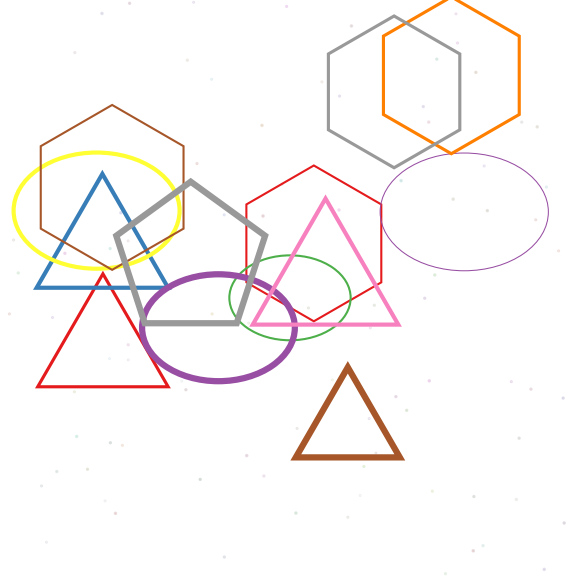[{"shape": "triangle", "thickness": 1.5, "radius": 0.65, "center": [0.178, 0.395]}, {"shape": "hexagon", "thickness": 1, "radius": 0.67, "center": [0.543, 0.578]}, {"shape": "triangle", "thickness": 2, "radius": 0.66, "center": [0.177, 0.567]}, {"shape": "oval", "thickness": 1, "radius": 0.53, "center": [0.502, 0.483]}, {"shape": "oval", "thickness": 0.5, "radius": 0.73, "center": [0.804, 0.632]}, {"shape": "oval", "thickness": 3, "radius": 0.66, "center": [0.378, 0.432]}, {"shape": "hexagon", "thickness": 1.5, "radius": 0.68, "center": [0.782, 0.869]}, {"shape": "oval", "thickness": 2, "radius": 0.72, "center": [0.167, 0.634]}, {"shape": "hexagon", "thickness": 1, "radius": 0.71, "center": [0.194, 0.675]}, {"shape": "triangle", "thickness": 3, "radius": 0.52, "center": [0.602, 0.259]}, {"shape": "triangle", "thickness": 2, "radius": 0.73, "center": [0.564, 0.51]}, {"shape": "hexagon", "thickness": 1.5, "radius": 0.66, "center": [0.682, 0.84]}, {"shape": "pentagon", "thickness": 3, "radius": 0.68, "center": [0.33, 0.549]}]